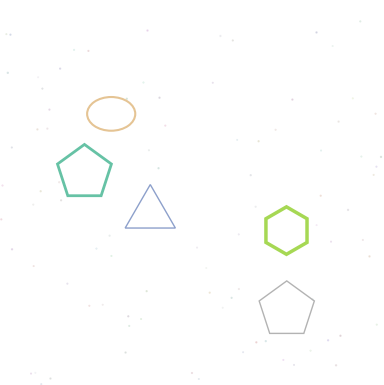[{"shape": "pentagon", "thickness": 2, "radius": 0.37, "center": [0.219, 0.551]}, {"shape": "triangle", "thickness": 1, "radius": 0.38, "center": [0.39, 0.445]}, {"shape": "hexagon", "thickness": 2.5, "radius": 0.31, "center": [0.744, 0.401]}, {"shape": "oval", "thickness": 1.5, "radius": 0.31, "center": [0.289, 0.704]}, {"shape": "pentagon", "thickness": 1, "radius": 0.38, "center": [0.745, 0.195]}]